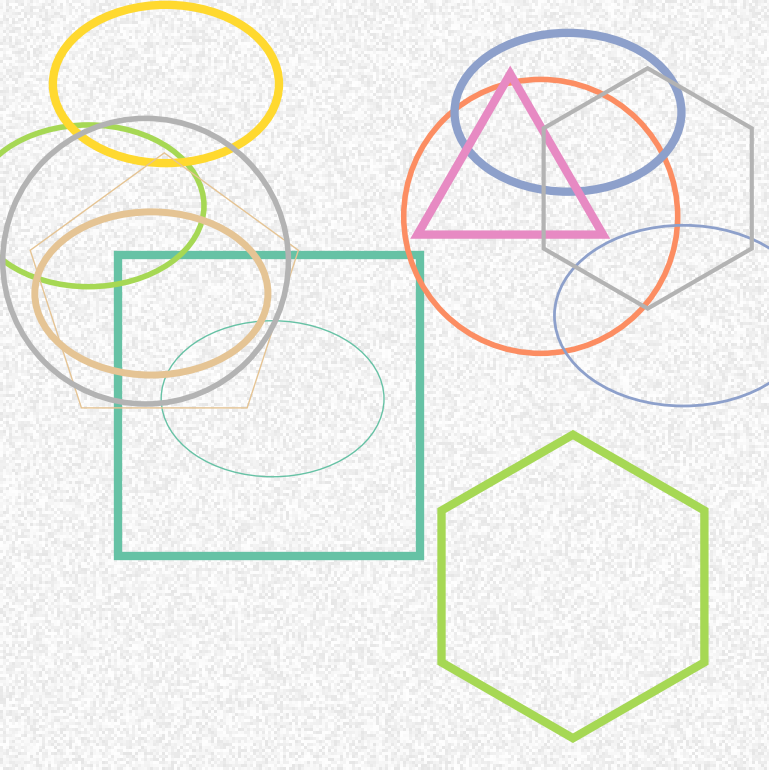[{"shape": "oval", "thickness": 0.5, "radius": 0.72, "center": [0.354, 0.482]}, {"shape": "square", "thickness": 3, "radius": 0.98, "center": [0.349, 0.473]}, {"shape": "circle", "thickness": 2, "radius": 0.89, "center": [0.702, 0.719]}, {"shape": "oval", "thickness": 1, "radius": 0.84, "center": [0.888, 0.59]}, {"shape": "oval", "thickness": 3, "radius": 0.74, "center": [0.738, 0.854]}, {"shape": "triangle", "thickness": 3, "radius": 0.7, "center": [0.663, 0.765]}, {"shape": "hexagon", "thickness": 3, "radius": 0.99, "center": [0.744, 0.238]}, {"shape": "oval", "thickness": 2, "radius": 0.75, "center": [0.115, 0.733]}, {"shape": "oval", "thickness": 3, "radius": 0.73, "center": [0.216, 0.891]}, {"shape": "pentagon", "thickness": 0.5, "radius": 0.92, "center": [0.213, 0.618]}, {"shape": "oval", "thickness": 2.5, "radius": 0.76, "center": [0.197, 0.619]}, {"shape": "hexagon", "thickness": 1.5, "radius": 0.78, "center": [0.841, 0.755]}, {"shape": "circle", "thickness": 2, "radius": 0.93, "center": [0.189, 0.661]}]